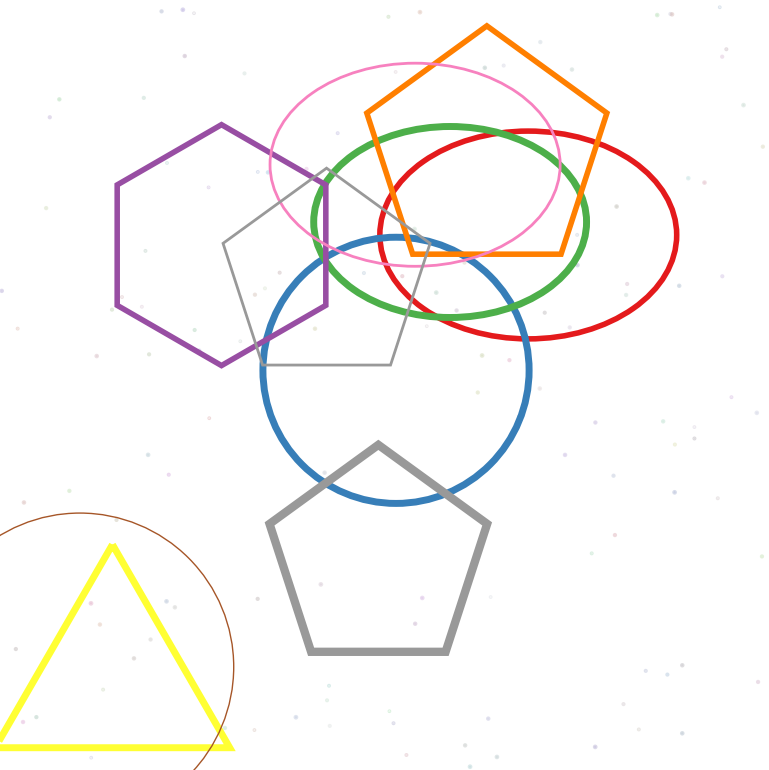[{"shape": "oval", "thickness": 2, "radius": 0.96, "center": [0.686, 0.695]}, {"shape": "circle", "thickness": 2.5, "radius": 0.86, "center": [0.514, 0.519]}, {"shape": "oval", "thickness": 2.5, "radius": 0.89, "center": [0.585, 0.712]}, {"shape": "hexagon", "thickness": 2, "radius": 0.78, "center": [0.288, 0.682]}, {"shape": "pentagon", "thickness": 2, "radius": 0.82, "center": [0.632, 0.802]}, {"shape": "triangle", "thickness": 2.5, "radius": 0.88, "center": [0.146, 0.117]}, {"shape": "circle", "thickness": 0.5, "radius": 1.0, "center": [0.104, 0.134]}, {"shape": "oval", "thickness": 1, "radius": 0.94, "center": [0.539, 0.786]}, {"shape": "pentagon", "thickness": 1, "radius": 0.71, "center": [0.424, 0.64]}, {"shape": "pentagon", "thickness": 3, "radius": 0.74, "center": [0.491, 0.274]}]